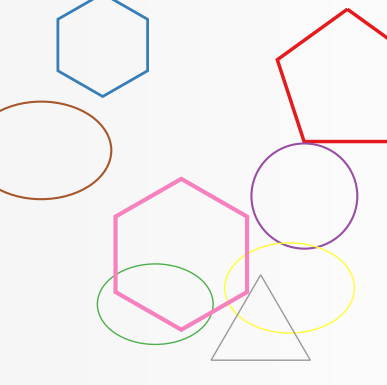[{"shape": "pentagon", "thickness": 2.5, "radius": 0.95, "center": [0.896, 0.786]}, {"shape": "hexagon", "thickness": 2, "radius": 0.67, "center": [0.265, 0.883]}, {"shape": "oval", "thickness": 1, "radius": 0.75, "center": [0.401, 0.21]}, {"shape": "circle", "thickness": 1.5, "radius": 0.68, "center": [0.785, 0.491]}, {"shape": "oval", "thickness": 1, "radius": 0.84, "center": [0.747, 0.252]}, {"shape": "oval", "thickness": 1.5, "radius": 0.91, "center": [0.106, 0.609]}, {"shape": "hexagon", "thickness": 3, "radius": 0.98, "center": [0.468, 0.339]}, {"shape": "triangle", "thickness": 1, "radius": 0.74, "center": [0.673, 0.138]}]